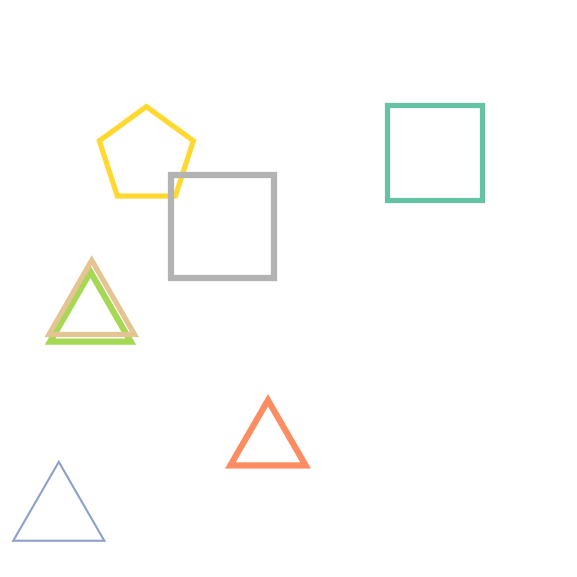[{"shape": "square", "thickness": 2.5, "radius": 0.41, "center": [0.753, 0.735]}, {"shape": "triangle", "thickness": 3, "radius": 0.38, "center": [0.464, 0.231]}, {"shape": "triangle", "thickness": 1, "radius": 0.46, "center": [0.102, 0.108]}, {"shape": "triangle", "thickness": 3, "radius": 0.4, "center": [0.157, 0.448]}, {"shape": "pentagon", "thickness": 2.5, "radius": 0.43, "center": [0.253, 0.729]}, {"shape": "triangle", "thickness": 2.5, "radius": 0.43, "center": [0.159, 0.463]}, {"shape": "square", "thickness": 3, "radius": 0.45, "center": [0.386, 0.607]}]